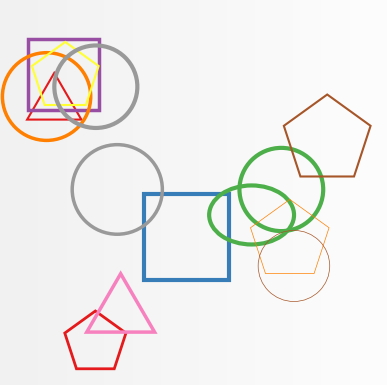[{"shape": "pentagon", "thickness": 2, "radius": 0.41, "center": [0.246, 0.109]}, {"shape": "triangle", "thickness": 1.5, "radius": 0.4, "center": [0.14, 0.73]}, {"shape": "square", "thickness": 3, "radius": 0.55, "center": [0.481, 0.384]}, {"shape": "oval", "thickness": 3, "radius": 0.55, "center": [0.649, 0.442]}, {"shape": "circle", "thickness": 3, "radius": 0.54, "center": [0.726, 0.508]}, {"shape": "square", "thickness": 2.5, "radius": 0.46, "center": [0.164, 0.807]}, {"shape": "circle", "thickness": 2.5, "radius": 0.57, "center": [0.12, 0.749]}, {"shape": "pentagon", "thickness": 0.5, "radius": 0.53, "center": [0.748, 0.376]}, {"shape": "pentagon", "thickness": 1.5, "radius": 0.45, "center": [0.168, 0.8]}, {"shape": "circle", "thickness": 0.5, "radius": 0.46, "center": [0.759, 0.309]}, {"shape": "pentagon", "thickness": 1.5, "radius": 0.59, "center": [0.844, 0.637]}, {"shape": "triangle", "thickness": 2.5, "radius": 0.51, "center": [0.311, 0.188]}, {"shape": "circle", "thickness": 3, "radius": 0.54, "center": [0.247, 0.775]}, {"shape": "circle", "thickness": 2.5, "radius": 0.58, "center": [0.303, 0.508]}]